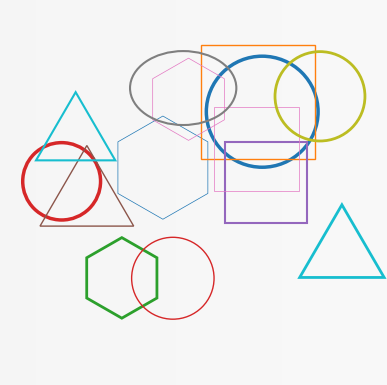[{"shape": "circle", "thickness": 2.5, "radius": 0.72, "center": [0.677, 0.71]}, {"shape": "hexagon", "thickness": 0.5, "radius": 0.67, "center": [0.42, 0.565]}, {"shape": "square", "thickness": 1, "radius": 0.74, "center": [0.667, 0.735]}, {"shape": "hexagon", "thickness": 2, "radius": 0.52, "center": [0.314, 0.278]}, {"shape": "circle", "thickness": 1, "radius": 0.53, "center": [0.446, 0.277]}, {"shape": "circle", "thickness": 2.5, "radius": 0.5, "center": [0.159, 0.529]}, {"shape": "square", "thickness": 1.5, "radius": 0.53, "center": [0.687, 0.527]}, {"shape": "triangle", "thickness": 1, "radius": 0.7, "center": [0.224, 0.482]}, {"shape": "square", "thickness": 0.5, "radius": 0.55, "center": [0.662, 0.613]}, {"shape": "hexagon", "thickness": 0.5, "radius": 0.53, "center": [0.486, 0.742]}, {"shape": "oval", "thickness": 1.5, "radius": 0.69, "center": [0.473, 0.771]}, {"shape": "circle", "thickness": 2, "radius": 0.58, "center": [0.826, 0.75]}, {"shape": "triangle", "thickness": 1.5, "radius": 0.59, "center": [0.195, 0.643]}, {"shape": "triangle", "thickness": 2, "radius": 0.63, "center": [0.882, 0.342]}]